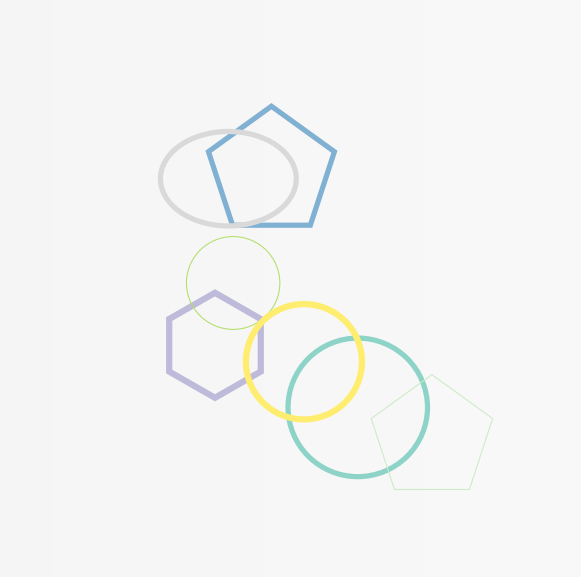[{"shape": "circle", "thickness": 2.5, "radius": 0.6, "center": [0.616, 0.294]}, {"shape": "hexagon", "thickness": 3, "radius": 0.45, "center": [0.37, 0.401]}, {"shape": "pentagon", "thickness": 2.5, "radius": 0.57, "center": [0.467, 0.701]}, {"shape": "circle", "thickness": 0.5, "radius": 0.4, "center": [0.401, 0.509]}, {"shape": "oval", "thickness": 2.5, "radius": 0.58, "center": [0.393, 0.69]}, {"shape": "pentagon", "thickness": 0.5, "radius": 0.55, "center": [0.743, 0.24]}, {"shape": "circle", "thickness": 3, "radius": 0.5, "center": [0.523, 0.373]}]